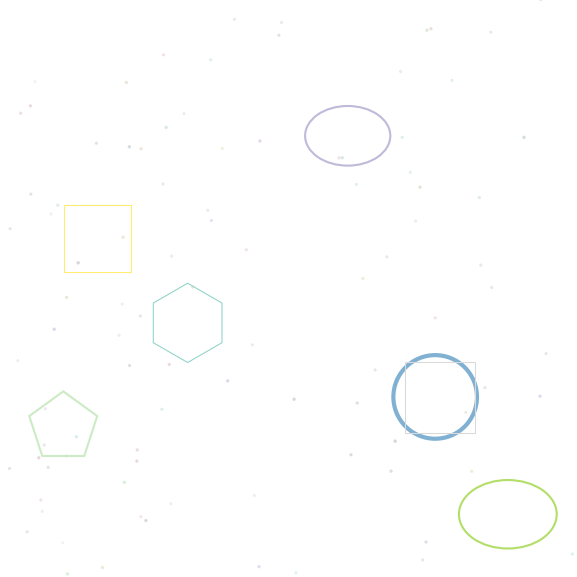[{"shape": "hexagon", "thickness": 0.5, "radius": 0.34, "center": [0.325, 0.44]}, {"shape": "oval", "thickness": 1, "radius": 0.37, "center": [0.602, 0.764]}, {"shape": "circle", "thickness": 2, "radius": 0.36, "center": [0.754, 0.312]}, {"shape": "oval", "thickness": 1, "radius": 0.42, "center": [0.879, 0.109]}, {"shape": "square", "thickness": 0.5, "radius": 0.31, "center": [0.762, 0.311]}, {"shape": "pentagon", "thickness": 1, "radius": 0.31, "center": [0.11, 0.26]}, {"shape": "square", "thickness": 0.5, "radius": 0.29, "center": [0.168, 0.586]}]